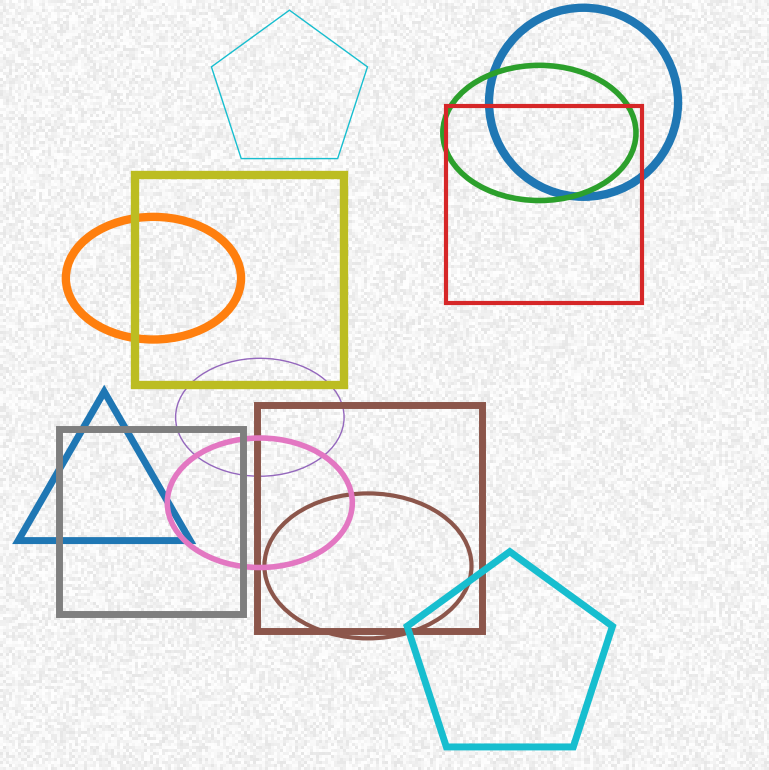[{"shape": "triangle", "thickness": 2.5, "radius": 0.64, "center": [0.135, 0.362]}, {"shape": "circle", "thickness": 3, "radius": 0.61, "center": [0.758, 0.867]}, {"shape": "oval", "thickness": 3, "radius": 0.57, "center": [0.199, 0.639]}, {"shape": "oval", "thickness": 2, "radius": 0.63, "center": [0.701, 0.827]}, {"shape": "square", "thickness": 1.5, "radius": 0.64, "center": [0.707, 0.734]}, {"shape": "oval", "thickness": 0.5, "radius": 0.55, "center": [0.337, 0.458]}, {"shape": "square", "thickness": 2.5, "radius": 0.73, "center": [0.48, 0.327]}, {"shape": "oval", "thickness": 1.5, "radius": 0.67, "center": [0.478, 0.265]}, {"shape": "oval", "thickness": 2, "radius": 0.6, "center": [0.337, 0.347]}, {"shape": "square", "thickness": 2.5, "radius": 0.6, "center": [0.196, 0.323]}, {"shape": "square", "thickness": 3, "radius": 0.68, "center": [0.311, 0.636]}, {"shape": "pentagon", "thickness": 2.5, "radius": 0.7, "center": [0.662, 0.143]}, {"shape": "pentagon", "thickness": 0.5, "radius": 0.53, "center": [0.376, 0.88]}]